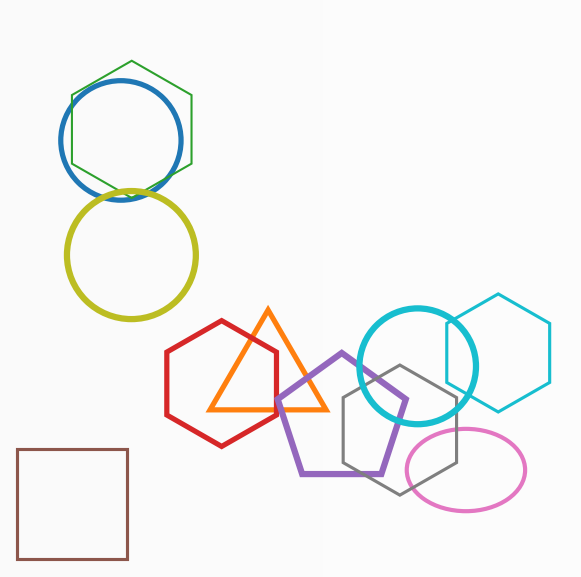[{"shape": "circle", "thickness": 2.5, "radius": 0.52, "center": [0.208, 0.756]}, {"shape": "triangle", "thickness": 2.5, "radius": 0.58, "center": [0.461, 0.347]}, {"shape": "hexagon", "thickness": 1, "radius": 0.59, "center": [0.227, 0.775]}, {"shape": "hexagon", "thickness": 2.5, "radius": 0.54, "center": [0.381, 0.335]}, {"shape": "pentagon", "thickness": 3, "radius": 0.58, "center": [0.588, 0.272]}, {"shape": "square", "thickness": 1.5, "radius": 0.48, "center": [0.124, 0.126]}, {"shape": "oval", "thickness": 2, "radius": 0.51, "center": [0.802, 0.185]}, {"shape": "hexagon", "thickness": 1.5, "radius": 0.56, "center": [0.688, 0.254]}, {"shape": "circle", "thickness": 3, "radius": 0.55, "center": [0.226, 0.557]}, {"shape": "circle", "thickness": 3, "radius": 0.5, "center": [0.719, 0.365]}, {"shape": "hexagon", "thickness": 1.5, "radius": 0.51, "center": [0.857, 0.388]}]